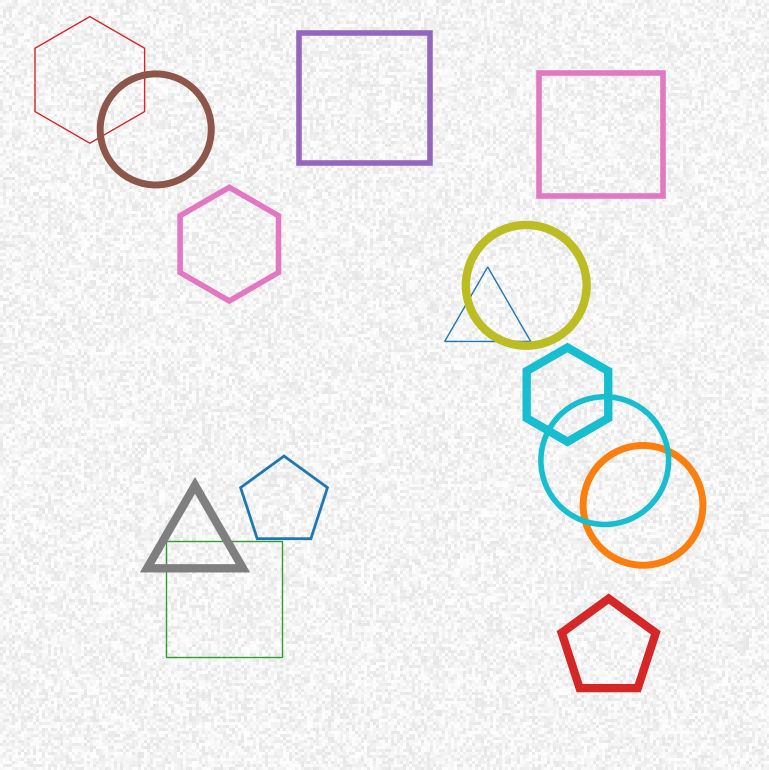[{"shape": "pentagon", "thickness": 1, "radius": 0.3, "center": [0.369, 0.348]}, {"shape": "triangle", "thickness": 0.5, "radius": 0.32, "center": [0.633, 0.589]}, {"shape": "circle", "thickness": 2.5, "radius": 0.39, "center": [0.835, 0.344]}, {"shape": "square", "thickness": 0.5, "radius": 0.38, "center": [0.291, 0.222]}, {"shape": "pentagon", "thickness": 3, "radius": 0.32, "center": [0.791, 0.158]}, {"shape": "hexagon", "thickness": 0.5, "radius": 0.41, "center": [0.117, 0.896]}, {"shape": "square", "thickness": 2, "radius": 0.42, "center": [0.474, 0.873]}, {"shape": "circle", "thickness": 2.5, "radius": 0.36, "center": [0.202, 0.832]}, {"shape": "square", "thickness": 2, "radius": 0.4, "center": [0.78, 0.825]}, {"shape": "hexagon", "thickness": 2, "radius": 0.37, "center": [0.298, 0.683]}, {"shape": "triangle", "thickness": 3, "radius": 0.36, "center": [0.253, 0.298]}, {"shape": "circle", "thickness": 3, "radius": 0.39, "center": [0.683, 0.629]}, {"shape": "hexagon", "thickness": 3, "radius": 0.31, "center": [0.737, 0.487]}, {"shape": "circle", "thickness": 2, "radius": 0.41, "center": [0.785, 0.402]}]